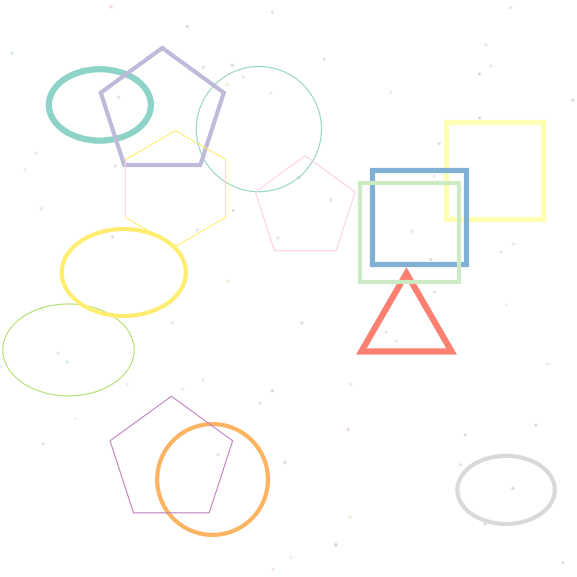[{"shape": "oval", "thickness": 3, "radius": 0.44, "center": [0.173, 0.817]}, {"shape": "circle", "thickness": 0.5, "radius": 0.54, "center": [0.448, 0.776]}, {"shape": "square", "thickness": 2.5, "radius": 0.42, "center": [0.856, 0.704]}, {"shape": "pentagon", "thickness": 2, "radius": 0.56, "center": [0.281, 0.804]}, {"shape": "triangle", "thickness": 3, "radius": 0.45, "center": [0.704, 0.436]}, {"shape": "square", "thickness": 2.5, "radius": 0.41, "center": [0.725, 0.623]}, {"shape": "circle", "thickness": 2, "radius": 0.48, "center": [0.368, 0.169]}, {"shape": "oval", "thickness": 0.5, "radius": 0.57, "center": [0.119, 0.393]}, {"shape": "pentagon", "thickness": 0.5, "radius": 0.45, "center": [0.529, 0.639]}, {"shape": "oval", "thickness": 2, "radius": 0.42, "center": [0.876, 0.151]}, {"shape": "pentagon", "thickness": 0.5, "radius": 0.56, "center": [0.297, 0.201]}, {"shape": "square", "thickness": 2, "radius": 0.43, "center": [0.709, 0.596]}, {"shape": "oval", "thickness": 2, "radius": 0.54, "center": [0.214, 0.527]}, {"shape": "hexagon", "thickness": 0.5, "radius": 0.5, "center": [0.304, 0.673]}]